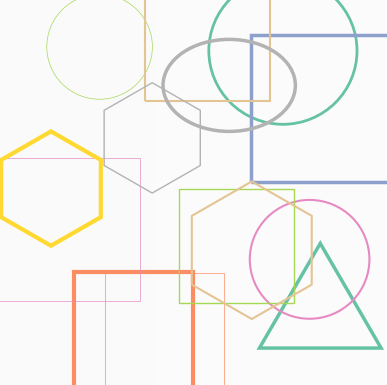[{"shape": "triangle", "thickness": 2.5, "radius": 0.91, "center": [0.826, 0.187]}, {"shape": "circle", "thickness": 2, "radius": 0.96, "center": [0.73, 0.868]}, {"shape": "square", "thickness": 3, "radius": 0.77, "center": [0.343, 0.139]}, {"shape": "square", "thickness": 0.5, "radius": 0.77, "center": [0.426, 0.138]}, {"shape": "square", "thickness": 2.5, "radius": 0.95, "center": [0.839, 0.717]}, {"shape": "square", "thickness": 0.5, "radius": 0.92, "center": [0.176, 0.404]}, {"shape": "circle", "thickness": 1.5, "radius": 0.77, "center": [0.799, 0.326]}, {"shape": "square", "thickness": 1, "radius": 0.74, "center": [0.61, 0.361]}, {"shape": "circle", "thickness": 0.5, "radius": 0.68, "center": [0.257, 0.879]}, {"shape": "hexagon", "thickness": 3, "radius": 0.74, "center": [0.132, 0.51]}, {"shape": "hexagon", "thickness": 1.5, "radius": 0.89, "center": [0.65, 0.35]}, {"shape": "square", "thickness": 1.5, "radius": 0.81, "center": [0.536, 0.899]}, {"shape": "oval", "thickness": 2.5, "radius": 0.85, "center": [0.591, 0.778]}, {"shape": "hexagon", "thickness": 1, "radius": 0.72, "center": [0.393, 0.642]}]